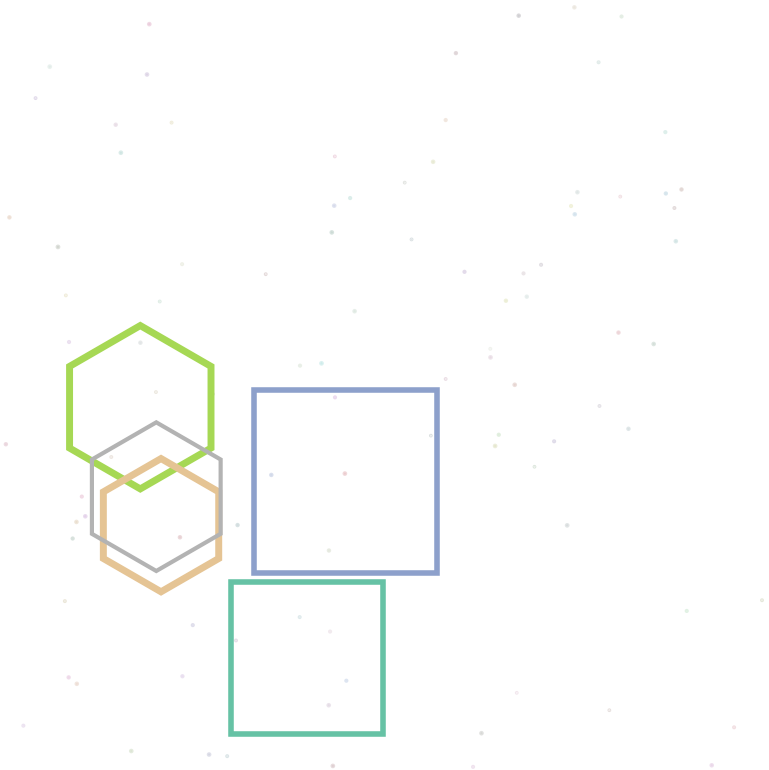[{"shape": "square", "thickness": 2, "radius": 0.5, "center": [0.398, 0.146]}, {"shape": "square", "thickness": 2, "radius": 0.59, "center": [0.449, 0.375]}, {"shape": "hexagon", "thickness": 2.5, "radius": 0.53, "center": [0.182, 0.471]}, {"shape": "hexagon", "thickness": 2.5, "radius": 0.43, "center": [0.209, 0.318]}, {"shape": "hexagon", "thickness": 1.5, "radius": 0.48, "center": [0.203, 0.355]}]